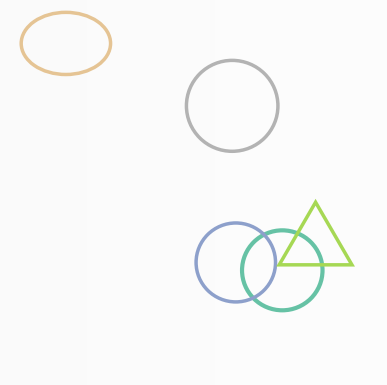[{"shape": "circle", "thickness": 3, "radius": 0.52, "center": [0.728, 0.298]}, {"shape": "circle", "thickness": 2.5, "radius": 0.51, "center": [0.609, 0.318]}, {"shape": "triangle", "thickness": 2.5, "radius": 0.54, "center": [0.814, 0.366]}, {"shape": "oval", "thickness": 2.5, "radius": 0.58, "center": [0.17, 0.887]}, {"shape": "circle", "thickness": 2.5, "radius": 0.59, "center": [0.599, 0.725]}]